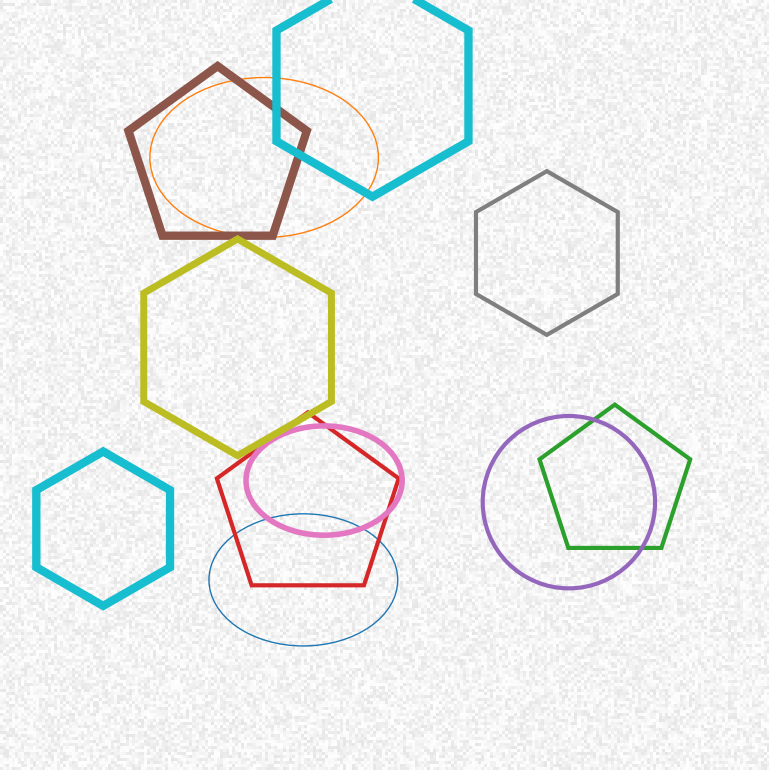[{"shape": "oval", "thickness": 0.5, "radius": 0.61, "center": [0.394, 0.247]}, {"shape": "oval", "thickness": 0.5, "radius": 0.74, "center": [0.343, 0.795]}, {"shape": "pentagon", "thickness": 1.5, "radius": 0.51, "center": [0.799, 0.372]}, {"shape": "pentagon", "thickness": 1.5, "radius": 0.62, "center": [0.4, 0.34]}, {"shape": "circle", "thickness": 1.5, "radius": 0.56, "center": [0.739, 0.348]}, {"shape": "pentagon", "thickness": 3, "radius": 0.61, "center": [0.283, 0.792]}, {"shape": "oval", "thickness": 2, "radius": 0.51, "center": [0.421, 0.376]}, {"shape": "hexagon", "thickness": 1.5, "radius": 0.53, "center": [0.71, 0.671]}, {"shape": "hexagon", "thickness": 2.5, "radius": 0.7, "center": [0.309, 0.549]}, {"shape": "hexagon", "thickness": 3, "radius": 0.72, "center": [0.484, 0.888]}, {"shape": "hexagon", "thickness": 3, "radius": 0.5, "center": [0.134, 0.313]}]